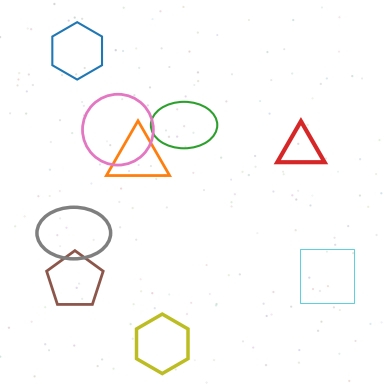[{"shape": "hexagon", "thickness": 1.5, "radius": 0.37, "center": [0.2, 0.868]}, {"shape": "triangle", "thickness": 2, "radius": 0.47, "center": [0.358, 0.591]}, {"shape": "oval", "thickness": 1.5, "radius": 0.43, "center": [0.478, 0.675]}, {"shape": "triangle", "thickness": 3, "radius": 0.35, "center": [0.782, 0.614]}, {"shape": "pentagon", "thickness": 2, "radius": 0.39, "center": [0.195, 0.272]}, {"shape": "circle", "thickness": 2, "radius": 0.46, "center": [0.306, 0.663]}, {"shape": "oval", "thickness": 2.5, "radius": 0.48, "center": [0.192, 0.395]}, {"shape": "hexagon", "thickness": 2.5, "radius": 0.39, "center": [0.421, 0.107]}, {"shape": "square", "thickness": 0.5, "radius": 0.35, "center": [0.849, 0.283]}]